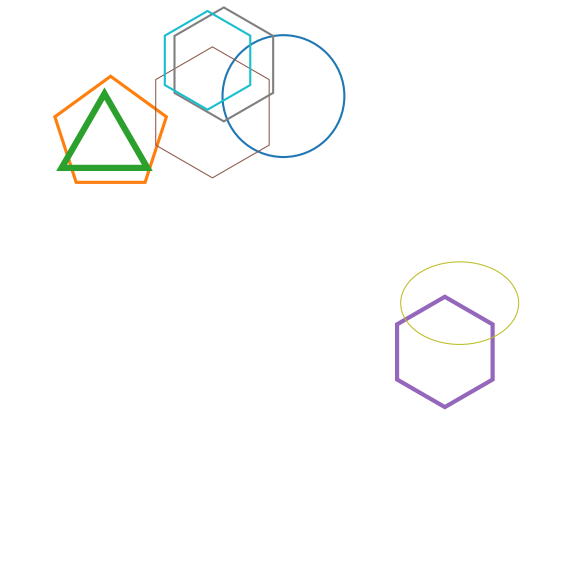[{"shape": "circle", "thickness": 1, "radius": 0.53, "center": [0.491, 0.833]}, {"shape": "pentagon", "thickness": 1.5, "radius": 0.51, "center": [0.192, 0.766]}, {"shape": "triangle", "thickness": 3, "radius": 0.43, "center": [0.181, 0.751]}, {"shape": "hexagon", "thickness": 2, "radius": 0.48, "center": [0.77, 0.39]}, {"shape": "hexagon", "thickness": 0.5, "radius": 0.57, "center": [0.368, 0.805]}, {"shape": "hexagon", "thickness": 1, "radius": 0.49, "center": [0.388, 0.888]}, {"shape": "oval", "thickness": 0.5, "radius": 0.51, "center": [0.796, 0.474]}, {"shape": "hexagon", "thickness": 1, "radius": 0.43, "center": [0.359, 0.895]}]